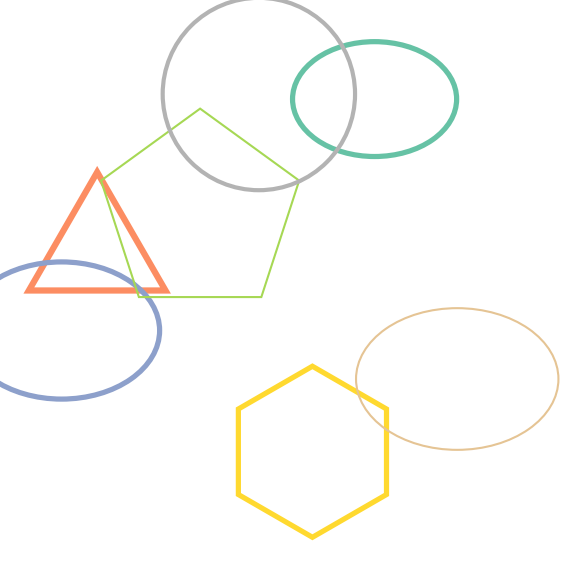[{"shape": "oval", "thickness": 2.5, "radius": 0.71, "center": [0.649, 0.828]}, {"shape": "triangle", "thickness": 3, "radius": 0.68, "center": [0.168, 0.564]}, {"shape": "oval", "thickness": 2.5, "radius": 0.85, "center": [0.107, 0.427]}, {"shape": "pentagon", "thickness": 1, "radius": 0.9, "center": [0.347, 0.631]}, {"shape": "hexagon", "thickness": 2.5, "radius": 0.74, "center": [0.541, 0.217]}, {"shape": "oval", "thickness": 1, "radius": 0.88, "center": [0.792, 0.343]}, {"shape": "circle", "thickness": 2, "radius": 0.83, "center": [0.448, 0.836]}]